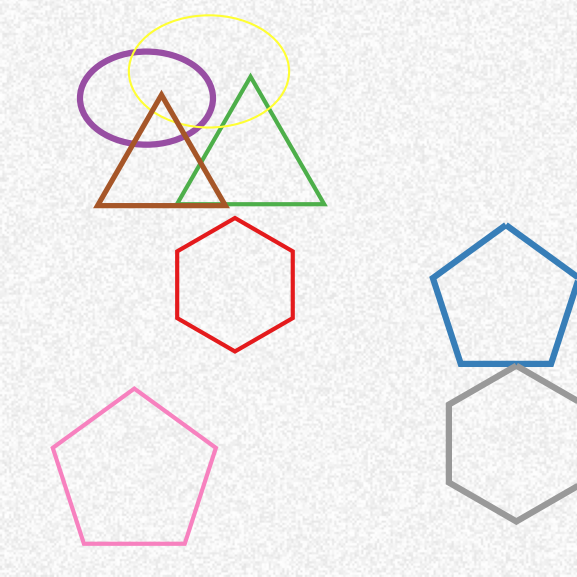[{"shape": "hexagon", "thickness": 2, "radius": 0.58, "center": [0.407, 0.506]}, {"shape": "pentagon", "thickness": 3, "radius": 0.66, "center": [0.876, 0.477]}, {"shape": "triangle", "thickness": 2, "radius": 0.74, "center": [0.434, 0.719]}, {"shape": "oval", "thickness": 3, "radius": 0.58, "center": [0.254, 0.829]}, {"shape": "oval", "thickness": 1, "radius": 0.69, "center": [0.362, 0.875]}, {"shape": "triangle", "thickness": 2.5, "radius": 0.64, "center": [0.28, 0.707]}, {"shape": "pentagon", "thickness": 2, "radius": 0.74, "center": [0.233, 0.178]}, {"shape": "hexagon", "thickness": 3, "radius": 0.67, "center": [0.894, 0.231]}]